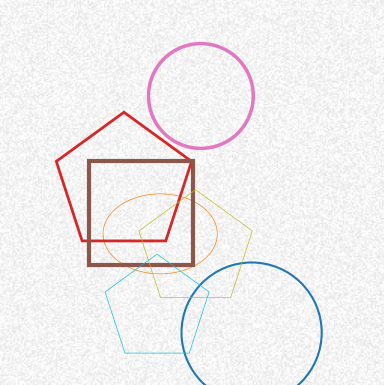[{"shape": "circle", "thickness": 1.5, "radius": 0.91, "center": [0.654, 0.136]}, {"shape": "oval", "thickness": 0.5, "radius": 0.74, "center": [0.416, 0.393]}, {"shape": "pentagon", "thickness": 2, "radius": 0.92, "center": [0.322, 0.524]}, {"shape": "square", "thickness": 3, "radius": 0.67, "center": [0.367, 0.447]}, {"shape": "circle", "thickness": 2.5, "radius": 0.68, "center": [0.522, 0.751]}, {"shape": "pentagon", "thickness": 0.5, "radius": 0.77, "center": [0.508, 0.352]}, {"shape": "pentagon", "thickness": 0.5, "radius": 0.71, "center": [0.408, 0.198]}]